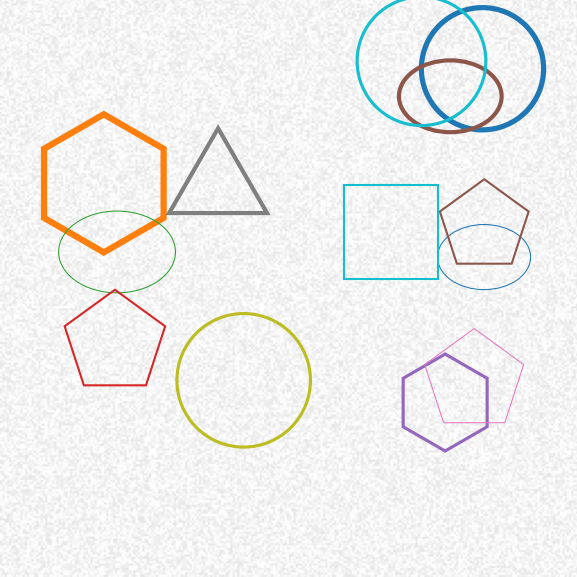[{"shape": "oval", "thickness": 0.5, "radius": 0.4, "center": [0.838, 0.554]}, {"shape": "circle", "thickness": 2.5, "radius": 0.53, "center": [0.835, 0.88]}, {"shape": "hexagon", "thickness": 3, "radius": 0.6, "center": [0.18, 0.682]}, {"shape": "oval", "thickness": 0.5, "radius": 0.51, "center": [0.203, 0.563]}, {"shape": "pentagon", "thickness": 1, "radius": 0.46, "center": [0.199, 0.406]}, {"shape": "hexagon", "thickness": 1.5, "radius": 0.42, "center": [0.771, 0.302]}, {"shape": "pentagon", "thickness": 1, "radius": 0.4, "center": [0.839, 0.608]}, {"shape": "oval", "thickness": 2, "radius": 0.44, "center": [0.78, 0.832]}, {"shape": "pentagon", "thickness": 0.5, "radius": 0.45, "center": [0.821, 0.34]}, {"shape": "triangle", "thickness": 2, "radius": 0.49, "center": [0.378, 0.679]}, {"shape": "circle", "thickness": 1.5, "radius": 0.58, "center": [0.422, 0.341]}, {"shape": "circle", "thickness": 1.5, "radius": 0.56, "center": [0.73, 0.893]}, {"shape": "square", "thickness": 1, "radius": 0.41, "center": [0.677, 0.598]}]